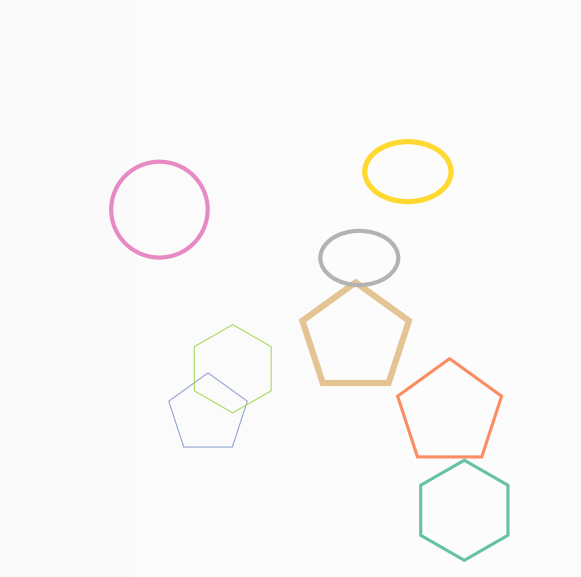[{"shape": "hexagon", "thickness": 1.5, "radius": 0.43, "center": [0.799, 0.116]}, {"shape": "pentagon", "thickness": 1.5, "radius": 0.47, "center": [0.774, 0.284]}, {"shape": "pentagon", "thickness": 0.5, "radius": 0.36, "center": [0.358, 0.282]}, {"shape": "circle", "thickness": 2, "radius": 0.41, "center": [0.274, 0.636]}, {"shape": "hexagon", "thickness": 0.5, "radius": 0.38, "center": [0.4, 0.361]}, {"shape": "oval", "thickness": 2.5, "radius": 0.37, "center": [0.702, 0.702]}, {"shape": "pentagon", "thickness": 3, "radius": 0.48, "center": [0.612, 0.414]}, {"shape": "oval", "thickness": 2, "radius": 0.34, "center": [0.618, 0.552]}]